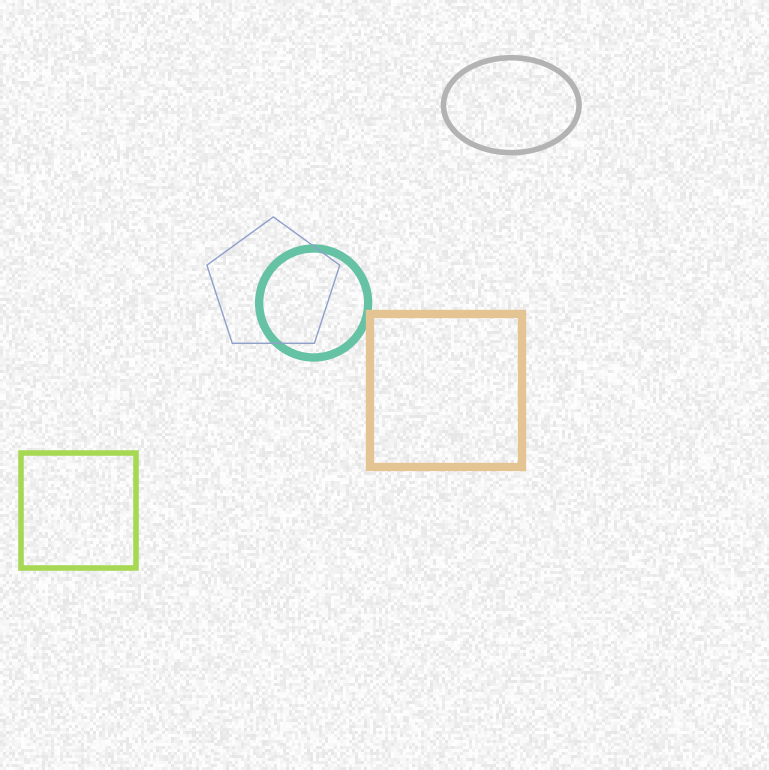[{"shape": "circle", "thickness": 3, "radius": 0.35, "center": [0.407, 0.607]}, {"shape": "pentagon", "thickness": 0.5, "radius": 0.45, "center": [0.355, 0.628]}, {"shape": "square", "thickness": 2, "radius": 0.37, "center": [0.102, 0.337]}, {"shape": "square", "thickness": 3, "radius": 0.5, "center": [0.579, 0.493]}, {"shape": "oval", "thickness": 2, "radius": 0.44, "center": [0.664, 0.863]}]